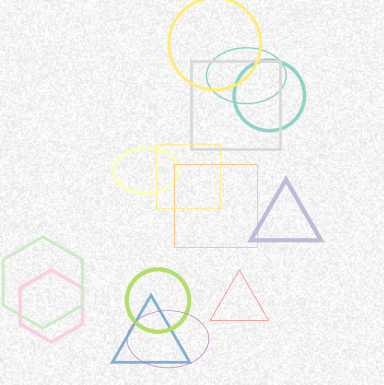[{"shape": "circle", "thickness": 2.5, "radius": 0.46, "center": [0.7, 0.752]}, {"shape": "oval", "thickness": 1, "radius": 0.52, "center": [0.64, 0.803]}, {"shape": "oval", "thickness": 2, "radius": 0.42, "center": [0.38, 0.557]}, {"shape": "triangle", "thickness": 3, "radius": 0.53, "center": [0.743, 0.428]}, {"shape": "triangle", "thickness": 0.5, "radius": 0.44, "center": [0.622, 0.212]}, {"shape": "triangle", "thickness": 2, "radius": 0.58, "center": [0.392, 0.117]}, {"shape": "square", "thickness": 0.5, "radius": 0.54, "center": [0.56, 0.467]}, {"shape": "circle", "thickness": 3, "radius": 0.41, "center": [0.41, 0.219]}, {"shape": "hexagon", "thickness": 2.5, "radius": 0.47, "center": [0.133, 0.205]}, {"shape": "square", "thickness": 2, "radius": 0.57, "center": [0.612, 0.727]}, {"shape": "oval", "thickness": 0.5, "radius": 0.53, "center": [0.436, 0.119]}, {"shape": "hexagon", "thickness": 2, "radius": 0.59, "center": [0.111, 0.266]}, {"shape": "square", "thickness": 0.5, "radius": 0.42, "center": [0.488, 0.542]}, {"shape": "circle", "thickness": 2, "radius": 0.6, "center": [0.558, 0.886]}]